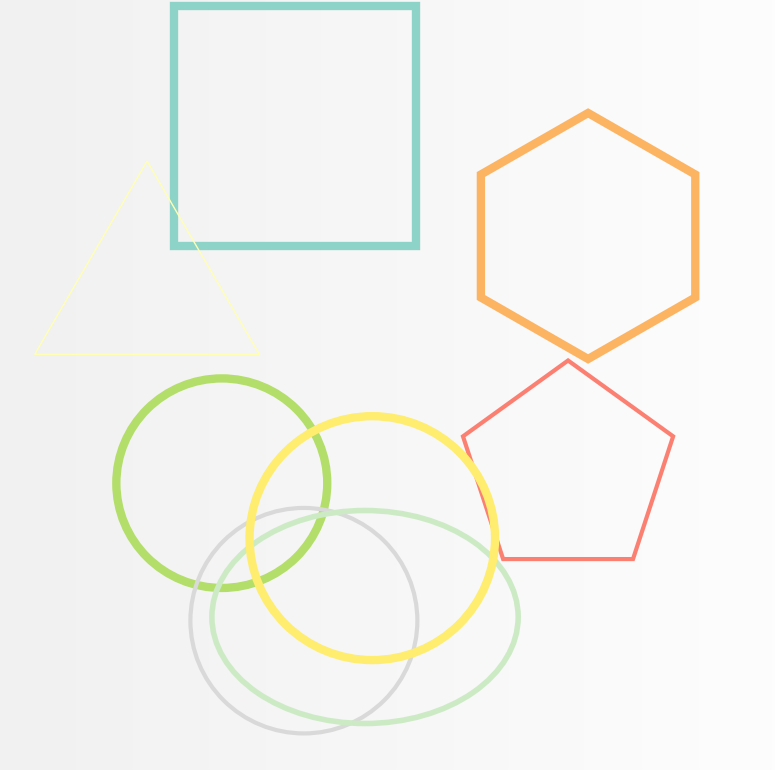[{"shape": "square", "thickness": 3, "radius": 0.78, "center": [0.381, 0.837]}, {"shape": "triangle", "thickness": 0.5, "radius": 0.84, "center": [0.19, 0.623]}, {"shape": "pentagon", "thickness": 1.5, "radius": 0.71, "center": [0.733, 0.389]}, {"shape": "hexagon", "thickness": 3, "radius": 0.8, "center": [0.759, 0.694]}, {"shape": "circle", "thickness": 3, "radius": 0.68, "center": [0.286, 0.372]}, {"shape": "circle", "thickness": 1.5, "radius": 0.73, "center": [0.392, 0.194]}, {"shape": "oval", "thickness": 2, "radius": 0.99, "center": [0.471, 0.199]}, {"shape": "circle", "thickness": 3, "radius": 0.79, "center": [0.48, 0.301]}]